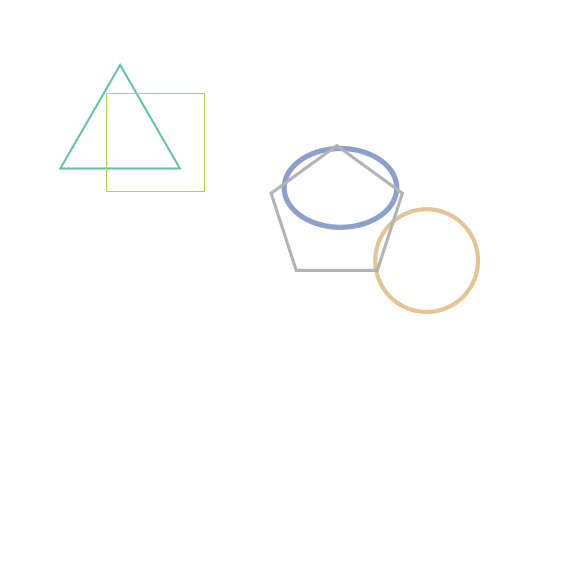[{"shape": "triangle", "thickness": 1, "radius": 0.6, "center": [0.208, 0.767]}, {"shape": "oval", "thickness": 2.5, "radius": 0.49, "center": [0.59, 0.674]}, {"shape": "square", "thickness": 0.5, "radius": 0.42, "center": [0.269, 0.753]}, {"shape": "circle", "thickness": 2, "radius": 0.44, "center": [0.739, 0.548]}, {"shape": "pentagon", "thickness": 1.5, "radius": 0.6, "center": [0.583, 0.628]}]